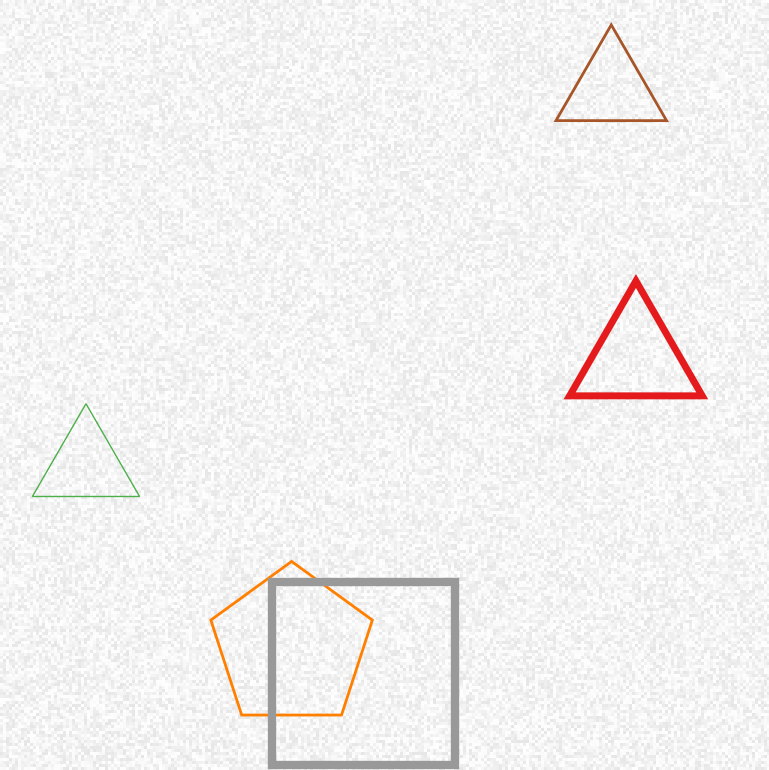[{"shape": "triangle", "thickness": 2.5, "radius": 0.5, "center": [0.826, 0.536]}, {"shape": "triangle", "thickness": 0.5, "radius": 0.4, "center": [0.112, 0.395]}, {"shape": "pentagon", "thickness": 1, "radius": 0.55, "center": [0.379, 0.161]}, {"shape": "triangle", "thickness": 1, "radius": 0.41, "center": [0.794, 0.885]}, {"shape": "square", "thickness": 3, "radius": 0.59, "center": [0.472, 0.125]}]